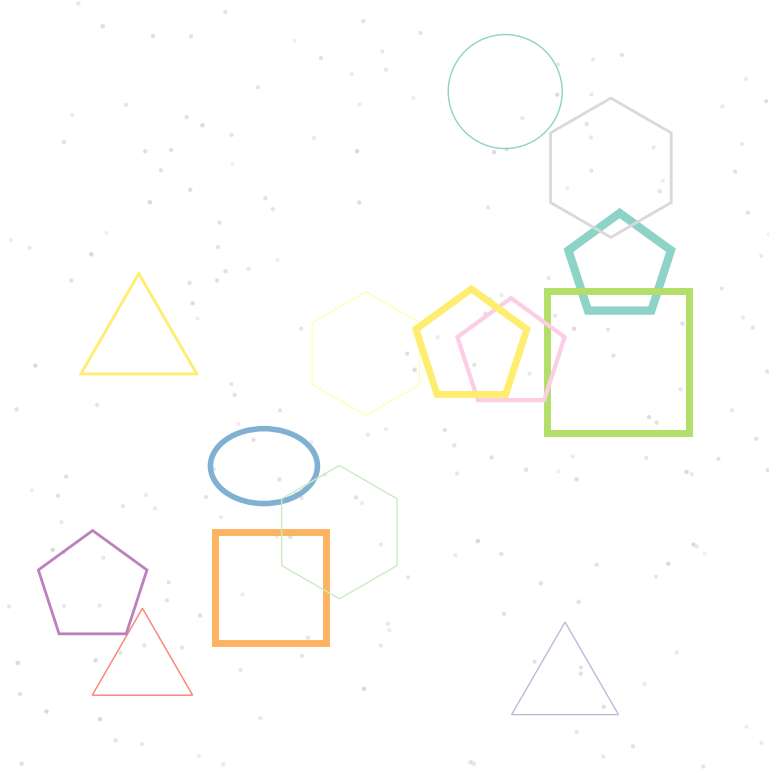[{"shape": "pentagon", "thickness": 3, "radius": 0.35, "center": [0.805, 0.653]}, {"shape": "circle", "thickness": 0.5, "radius": 0.37, "center": [0.656, 0.881]}, {"shape": "hexagon", "thickness": 0.5, "radius": 0.4, "center": [0.475, 0.541]}, {"shape": "triangle", "thickness": 0.5, "radius": 0.4, "center": [0.734, 0.112]}, {"shape": "triangle", "thickness": 0.5, "radius": 0.38, "center": [0.185, 0.135]}, {"shape": "oval", "thickness": 2, "radius": 0.35, "center": [0.343, 0.395]}, {"shape": "square", "thickness": 2.5, "radius": 0.36, "center": [0.351, 0.238]}, {"shape": "square", "thickness": 2.5, "radius": 0.46, "center": [0.802, 0.53]}, {"shape": "pentagon", "thickness": 1.5, "radius": 0.37, "center": [0.664, 0.54]}, {"shape": "hexagon", "thickness": 1, "radius": 0.45, "center": [0.793, 0.782]}, {"shape": "pentagon", "thickness": 1, "radius": 0.37, "center": [0.12, 0.237]}, {"shape": "hexagon", "thickness": 0.5, "radius": 0.43, "center": [0.441, 0.309]}, {"shape": "pentagon", "thickness": 2.5, "radius": 0.38, "center": [0.612, 0.549]}, {"shape": "triangle", "thickness": 1, "radius": 0.43, "center": [0.18, 0.558]}]